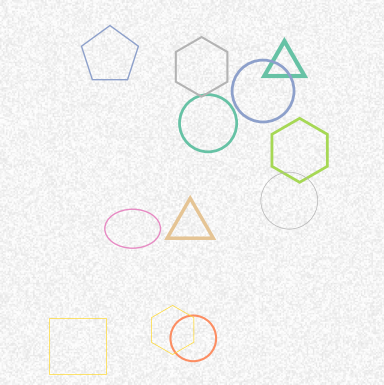[{"shape": "triangle", "thickness": 3, "radius": 0.3, "center": [0.739, 0.833]}, {"shape": "circle", "thickness": 2, "radius": 0.37, "center": [0.541, 0.68]}, {"shape": "circle", "thickness": 1.5, "radius": 0.3, "center": [0.502, 0.121]}, {"shape": "circle", "thickness": 2, "radius": 0.4, "center": [0.683, 0.764]}, {"shape": "pentagon", "thickness": 1, "radius": 0.39, "center": [0.286, 0.856]}, {"shape": "oval", "thickness": 1, "radius": 0.36, "center": [0.345, 0.406]}, {"shape": "hexagon", "thickness": 2, "radius": 0.42, "center": [0.778, 0.61]}, {"shape": "square", "thickness": 0.5, "radius": 0.37, "center": [0.201, 0.101]}, {"shape": "hexagon", "thickness": 0.5, "radius": 0.32, "center": [0.448, 0.143]}, {"shape": "triangle", "thickness": 2.5, "radius": 0.35, "center": [0.494, 0.416]}, {"shape": "circle", "thickness": 0.5, "radius": 0.37, "center": [0.751, 0.479]}, {"shape": "hexagon", "thickness": 1.5, "radius": 0.39, "center": [0.524, 0.826]}]